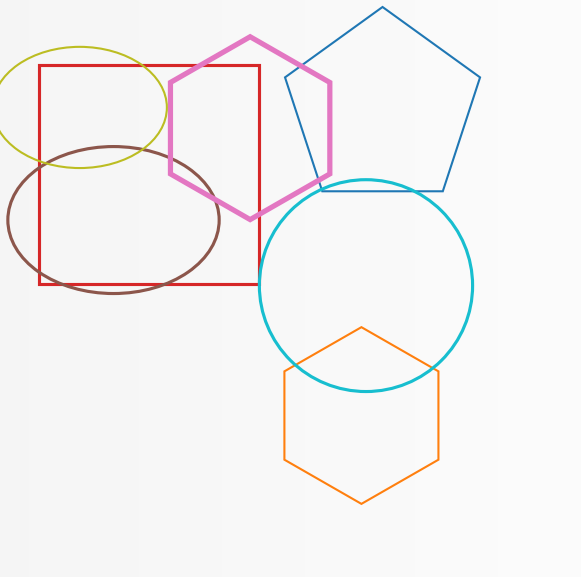[{"shape": "pentagon", "thickness": 1, "radius": 0.88, "center": [0.658, 0.811]}, {"shape": "hexagon", "thickness": 1, "radius": 0.76, "center": [0.622, 0.28]}, {"shape": "square", "thickness": 1.5, "radius": 0.95, "center": [0.256, 0.697]}, {"shape": "oval", "thickness": 1.5, "radius": 0.91, "center": [0.195, 0.618]}, {"shape": "hexagon", "thickness": 2.5, "radius": 0.79, "center": [0.43, 0.777]}, {"shape": "oval", "thickness": 1, "radius": 0.75, "center": [0.137, 0.813]}, {"shape": "circle", "thickness": 1.5, "radius": 0.92, "center": [0.63, 0.505]}]